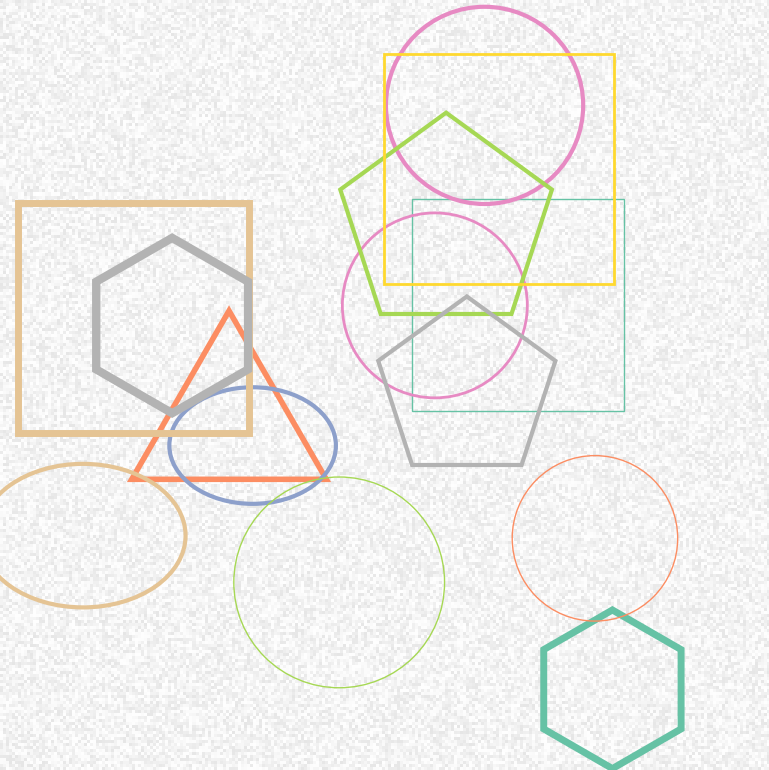[{"shape": "square", "thickness": 0.5, "radius": 0.69, "center": [0.673, 0.603]}, {"shape": "hexagon", "thickness": 2.5, "radius": 0.51, "center": [0.795, 0.105]}, {"shape": "circle", "thickness": 0.5, "radius": 0.54, "center": [0.773, 0.301]}, {"shape": "triangle", "thickness": 2, "radius": 0.73, "center": [0.297, 0.45]}, {"shape": "oval", "thickness": 1.5, "radius": 0.54, "center": [0.328, 0.421]}, {"shape": "circle", "thickness": 1.5, "radius": 0.64, "center": [0.629, 0.863]}, {"shape": "circle", "thickness": 1, "radius": 0.6, "center": [0.565, 0.603]}, {"shape": "pentagon", "thickness": 1.5, "radius": 0.72, "center": [0.579, 0.709]}, {"shape": "circle", "thickness": 0.5, "radius": 0.68, "center": [0.441, 0.244]}, {"shape": "square", "thickness": 1, "radius": 0.75, "center": [0.648, 0.781]}, {"shape": "square", "thickness": 2.5, "radius": 0.75, "center": [0.173, 0.587]}, {"shape": "oval", "thickness": 1.5, "radius": 0.67, "center": [0.108, 0.304]}, {"shape": "pentagon", "thickness": 1.5, "radius": 0.6, "center": [0.606, 0.494]}, {"shape": "hexagon", "thickness": 3, "radius": 0.57, "center": [0.224, 0.577]}]